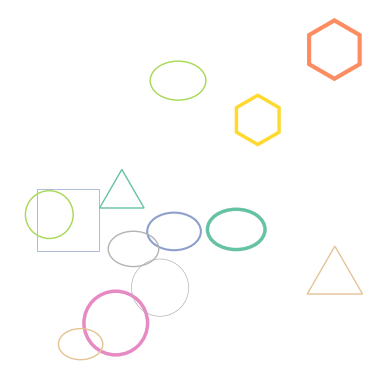[{"shape": "oval", "thickness": 2.5, "radius": 0.37, "center": [0.614, 0.404]}, {"shape": "triangle", "thickness": 1, "radius": 0.33, "center": [0.316, 0.493]}, {"shape": "hexagon", "thickness": 3, "radius": 0.38, "center": [0.869, 0.871]}, {"shape": "oval", "thickness": 1.5, "radius": 0.35, "center": [0.452, 0.399]}, {"shape": "square", "thickness": 0.5, "radius": 0.4, "center": [0.177, 0.429]}, {"shape": "circle", "thickness": 2.5, "radius": 0.41, "center": [0.301, 0.161]}, {"shape": "oval", "thickness": 1, "radius": 0.36, "center": [0.462, 0.791]}, {"shape": "circle", "thickness": 1, "radius": 0.31, "center": [0.128, 0.443]}, {"shape": "hexagon", "thickness": 2.5, "radius": 0.32, "center": [0.669, 0.689]}, {"shape": "oval", "thickness": 1, "radius": 0.29, "center": [0.209, 0.106]}, {"shape": "triangle", "thickness": 1, "radius": 0.41, "center": [0.87, 0.278]}, {"shape": "oval", "thickness": 1, "radius": 0.33, "center": [0.347, 0.353]}, {"shape": "circle", "thickness": 0.5, "radius": 0.37, "center": [0.416, 0.253]}]